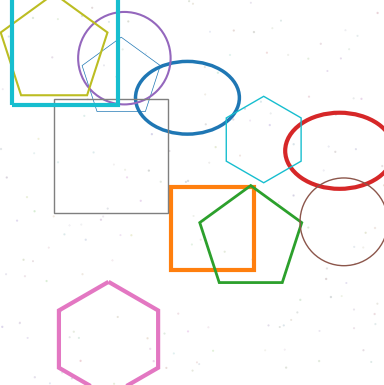[{"shape": "pentagon", "thickness": 0.5, "radius": 0.53, "center": [0.315, 0.797]}, {"shape": "oval", "thickness": 2.5, "radius": 0.67, "center": [0.487, 0.746]}, {"shape": "square", "thickness": 3, "radius": 0.54, "center": [0.551, 0.406]}, {"shape": "pentagon", "thickness": 2, "radius": 0.7, "center": [0.651, 0.379]}, {"shape": "oval", "thickness": 3, "radius": 0.71, "center": [0.882, 0.608]}, {"shape": "circle", "thickness": 1.5, "radius": 0.6, "center": [0.323, 0.849]}, {"shape": "circle", "thickness": 1, "radius": 0.57, "center": [0.893, 0.424]}, {"shape": "hexagon", "thickness": 3, "radius": 0.74, "center": [0.282, 0.119]}, {"shape": "square", "thickness": 1, "radius": 0.74, "center": [0.288, 0.595]}, {"shape": "pentagon", "thickness": 1.5, "radius": 0.73, "center": [0.141, 0.871]}, {"shape": "square", "thickness": 3, "radius": 0.69, "center": [0.169, 0.866]}, {"shape": "hexagon", "thickness": 1, "radius": 0.56, "center": [0.685, 0.638]}]